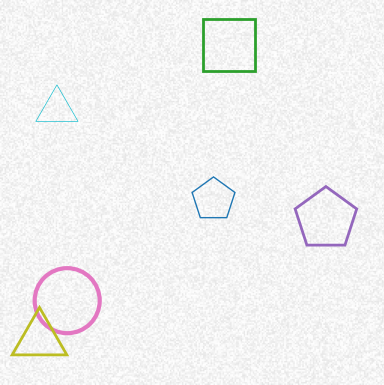[{"shape": "pentagon", "thickness": 1, "radius": 0.29, "center": [0.555, 0.482]}, {"shape": "square", "thickness": 2, "radius": 0.34, "center": [0.594, 0.882]}, {"shape": "pentagon", "thickness": 2, "radius": 0.42, "center": [0.847, 0.431]}, {"shape": "circle", "thickness": 3, "radius": 0.42, "center": [0.175, 0.219]}, {"shape": "triangle", "thickness": 2, "radius": 0.41, "center": [0.103, 0.119]}, {"shape": "triangle", "thickness": 0.5, "radius": 0.32, "center": [0.148, 0.716]}]